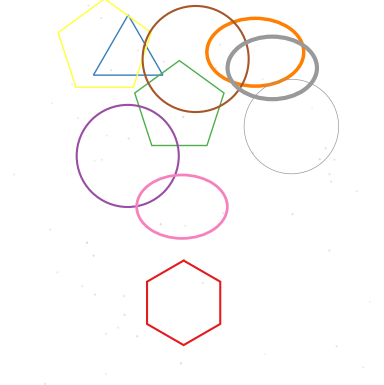[{"shape": "hexagon", "thickness": 1.5, "radius": 0.55, "center": [0.477, 0.213]}, {"shape": "triangle", "thickness": 1, "radius": 0.52, "center": [0.333, 0.857]}, {"shape": "pentagon", "thickness": 1, "radius": 0.61, "center": [0.466, 0.721]}, {"shape": "circle", "thickness": 1.5, "radius": 0.66, "center": [0.332, 0.595]}, {"shape": "oval", "thickness": 2.5, "radius": 0.63, "center": [0.663, 0.864]}, {"shape": "pentagon", "thickness": 1, "radius": 0.63, "center": [0.272, 0.876]}, {"shape": "circle", "thickness": 1.5, "radius": 0.69, "center": [0.508, 0.847]}, {"shape": "oval", "thickness": 2, "radius": 0.59, "center": [0.473, 0.463]}, {"shape": "oval", "thickness": 3, "radius": 0.58, "center": [0.707, 0.824]}, {"shape": "circle", "thickness": 0.5, "radius": 0.61, "center": [0.757, 0.671]}]